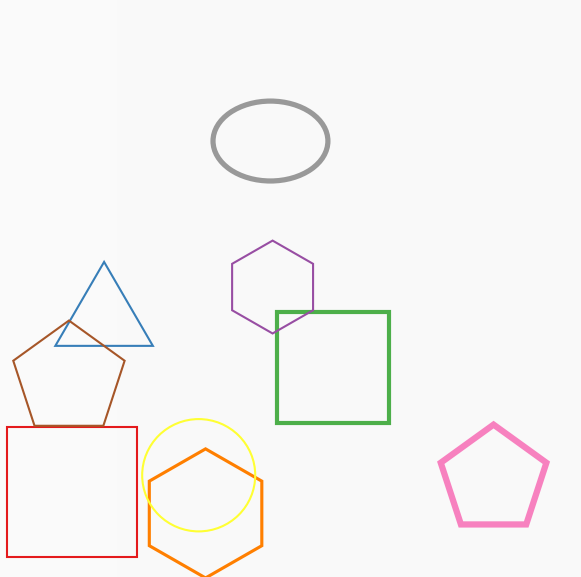[{"shape": "square", "thickness": 1, "radius": 0.56, "center": [0.124, 0.147]}, {"shape": "triangle", "thickness": 1, "radius": 0.48, "center": [0.179, 0.449]}, {"shape": "square", "thickness": 2, "radius": 0.48, "center": [0.573, 0.362]}, {"shape": "hexagon", "thickness": 1, "radius": 0.4, "center": [0.469, 0.502]}, {"shape": "hexagon", "thickness": 1.5, "radius": 0.56, "center": [0.354, 0.11]}, {"shape": "circle", "thickness": 1, "radius": 0.49, "center": [0.342, 0.176]}, {"shape": "pentagon", "thickness": 1, "radius": 0.5, "center": [0.119, 0.343]}, {"shape": "pentagon", "thickness": 3, "radius": 0.48, "center": [0.849, 0.168]}, {"shape": "oval", "thickness": 2.5, "radius": 0.49, "center": [0.465, 0.755]}]